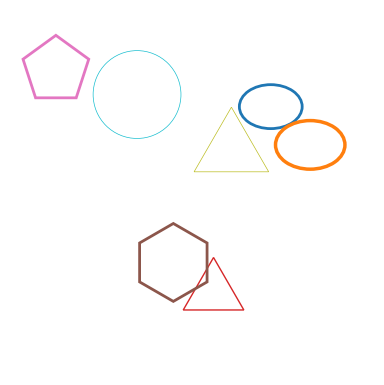[{"shape": "oval", "thickness": 2, "radius": 0.41, "center": [0.703, 0.723]}, {"shape": "oval", "thickness": 2.5, "radius": 0.45, "center": [0.806, 0.624]}, {"shape": "triangle", "thickness": 1, "radius": 0.45, "center": [0.555, 0.24]}, {"shape": "hexagon", "thickness": 2, "radius": 0.51, "center": [0.45, 0.318]}, {"shape": "pentagon", "thickness": 2, "radius": 0.45, "center": [0.145, 0.819]}, {"shape": "triangle", "thickness": 0.5, "radius": 0.56, "center": [0.601, 0.61]}, {"shape": "circle", "thickness": 0.5, "radius": 0.57, "center": [0.356, 0.754]}]